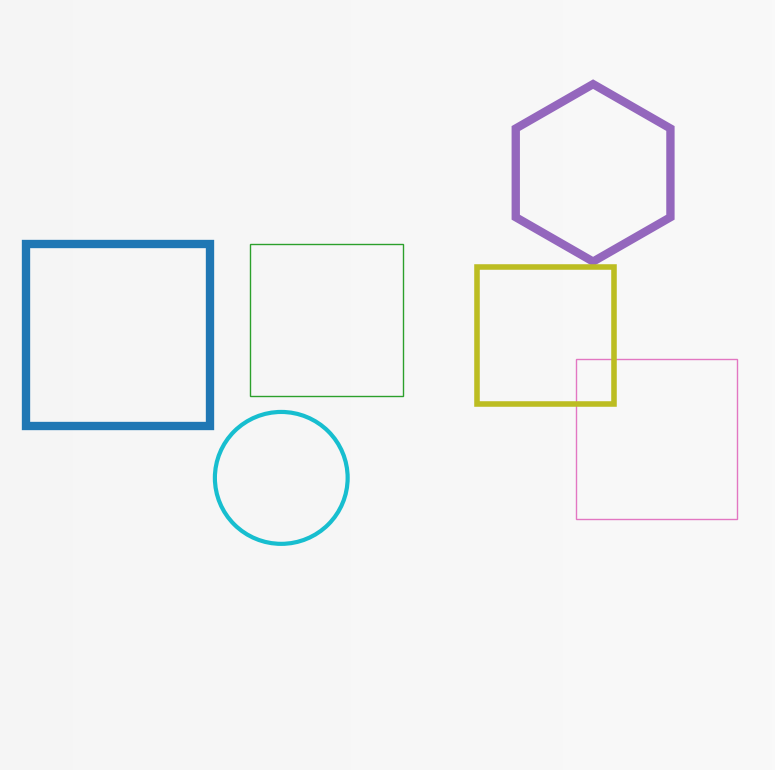[{"shape": "square", "thickness": 3, "radius": 0.59, "center": [0.152, 0.565]}, {"shape": "square", "thickness": 0.5, "radius": 0.49, "center": [0.421, 0.585]}, {"shape": "hexagon", "thickness": 3, "radius": 0.58, "center": [0.765, 0.776]}, {"shape": "square", "thickness": 0.5, "radius": 0.52, "center": [0.848, 0.43]}, {"shape": "square", "thickness": 2, "radius": 0.44, "center": [0.704, 0.564]}, {"shape": "circle", "thickness": 1.5, "radius": 0.43, "center": [0.363, 0.379]}]